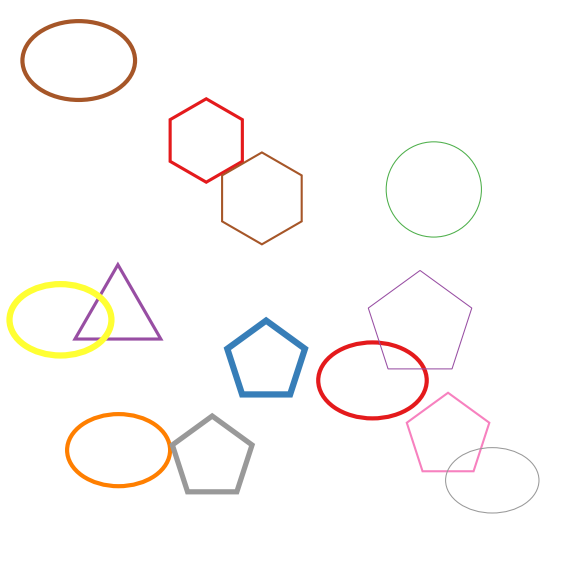[{"shape": "hexagon", "thickness": 1.5, "radius": 0.36, "center": [0.357, 0.756]}, {"shape": "oval", "thickness": 2, "radius": 0.47, "center": [0.645, 0.34]}, {"shape": "pentagon", "thickness": 3, "radius": 0.35, "center": [0.461, 0.373]}, {"shape": "circle", "thickness": 0.5, "radius": 0.41, "center": [0.751, 0.671]}, {"shape": "pentagon", "thickness": 0.5, "radius": 0.47, "center": [0.727, 0.437]}, {"shape": "triangle", "thickness": 1.5, "radius": 0.43, "center": [0.204, 0.455]}, {"shape": "oval", "thickness": 2, "radius": 0.45, "center": [0.205, 0.22]}, {"shape": "oval", "thickness": 3, "radius": 0.44, "center": [0.105, 0.445]}, {"shape": "hexagon", "thickness": 1, "radius": 0.4, "center": [0.453, 0.656]}, {"shape": "oval", "thickness": 2, "radius": 0.49, "center": [0.136, 0.894]}, {"shape": "pentagon", "thickness": 1, "radius": 0.38, "center": [0.776, 0.244]}, {"shape": "pentagon", "thickness": 2.5, "radius": 0.36, "center": [0.367, 0.206]}, {"shape": "oval", "thickness": 0.5, "radius": 0.4, "center": [0.852, 0.167]}]